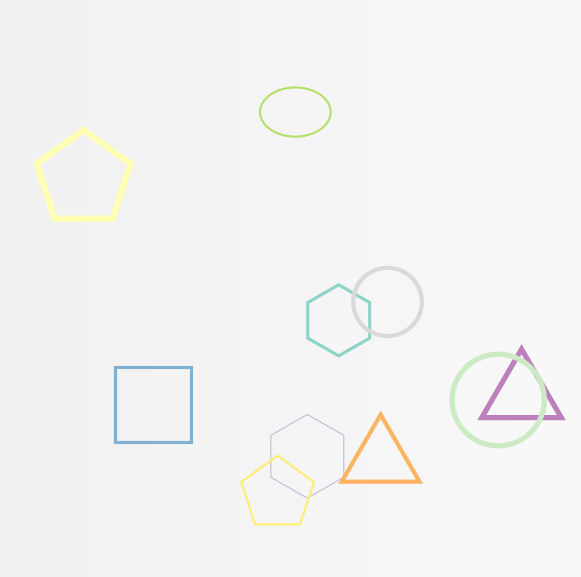[{"shape": "hexagon", "thickness": 1.5, "radius": 0.31, "center": [0.583, 0.444]}, {"shape": "pentagon", "thickness": 3, "radius": 0.42, "center": [0.144, 0.689]}, {"shape": "hexagon", "thickness": 0.5, "radius": 0.36, "center": [0.529, 0.209]}, {"shape": "square", "thickness": 1.5, "radius": 0.33, "center": [0.264, 0.299]}, {"shape": "triangle", "thickness": 2, "radius": 0.39, "center": [0.655, 0.204]}, {"shape": "oval", "thickness": 1, "radius": 0.3, "center": [0.508, 0.805]}, {"shape": "circle", "thickness": 2, "radius": 0.3, "center": [0.667, 0.476]}, {"shape": "triangle", "thickness": 2.5, "radius": 0.39, "center": [0.897, 0.315]}, {"shape": "circle", "thickness": 2.5, "radius": 0.4, "center": [0.857, 0.306]}, {"shape": "pentagon", "thickness": 1, "radius": 0.33, "center": [0.478, 0.144]}]